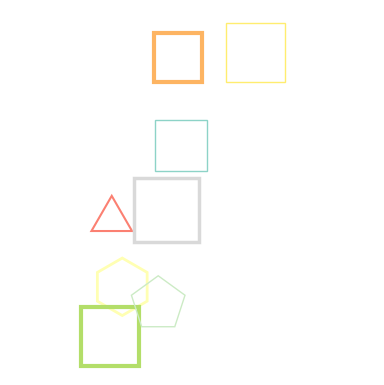[{"shape": "square", "thickness": 1, "radius": 0.33, "center": [0.47, 0.622]}, {"shape": "hexagon", "thickness": 2, "radius": 0.37, "center": [0.318, 0.255]}, {"shape": "triangle", "thickness": 1.5, "radius": 0.3, "center": [0.29, 0.43]}, {"shape": "square", "thickness": 3, "radius": 0.32, "center": [0.462, 0.851]}, {"shape": "square", "thickness": 3, "radius": 0.38, "center": [0.286, 0.126]}, {"shape": "square", "thickness": 2.5, "radius": 0.42, "center": [0.433, 0.455]}, {"shape": "pentagon", "thickness": 1, "radius": 0.37, "center": [0.411, 0.211]}, {"shape": "square", "thickness": 1, "radius": 0.38, "center": [0.663, 0.864]}]